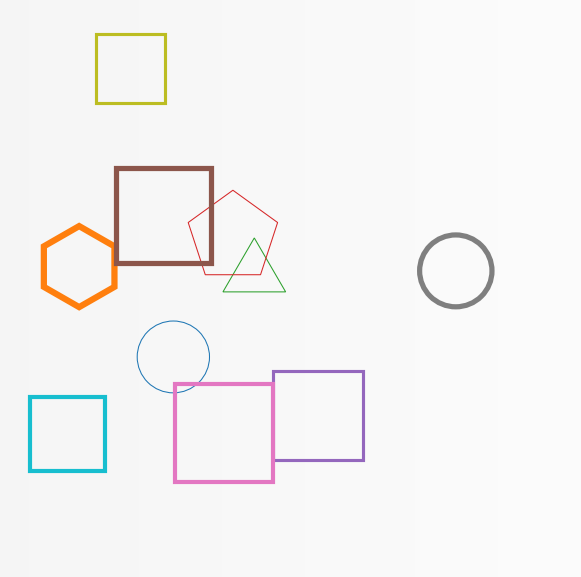[{"shape": "circle", "thickness": 0.5, "radius": 0.31, "center": [0.298, 0.381]}, {"shape": "hexagon", "thickness": 3, "radius": 0.35, "center": [0.136, 0.537]}, {"shape": "triangle", "thickness": 0.5, "radius": 0.31, "center": [0.437, 0.525]}, {"shape": "pentagon", "thickness": 0.5, "radius": 0.4, "center": [0.401, 0.589]}, {"shape": "square", "thickness": 1.5, "radius": 0.38, "center": [0.547, 0.28]}, {"shape": "square", "thickness": 2.5, "radius": 0.41, "center": [0.281, 0.626]}, {"shape": "square", "thickness": 2, "radius": 0.42, "center": [0.386, 0.25]}, {"shape": "circle", "thickness": 2.5, "radius": 0.31, "center": [0.784, 0.53]}, {"shape": "square", "thickness": 1.5, "radius": 0.3, "center": [0.224, 0.881]}, {"shape": "square", "thickness": 2, "radius": 0.32, "center": [0.116, 0.248]}]